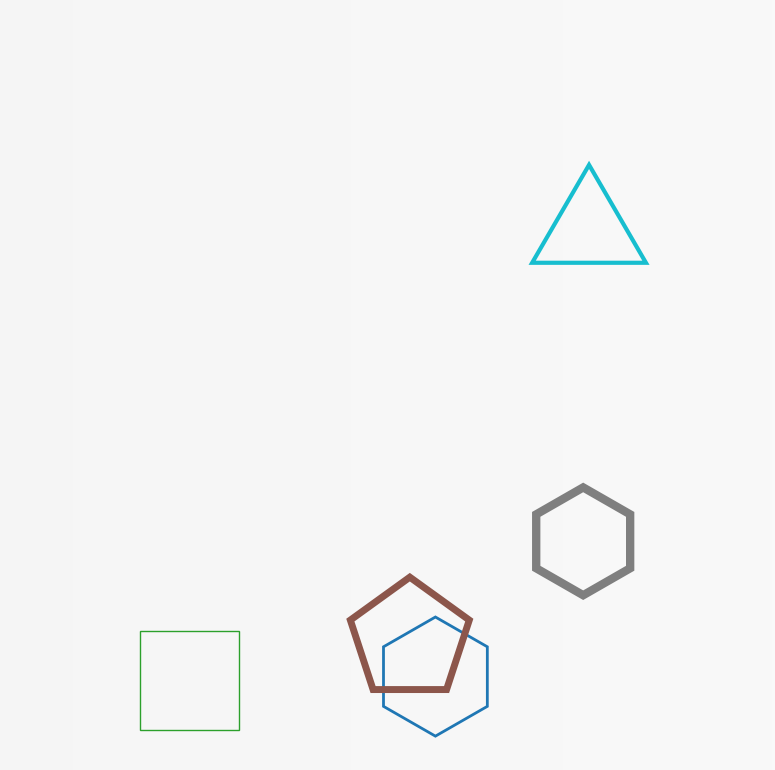[{"shape": "hexagon", "thickness": 1, "radius": 0.39, "center": [0.562, 0.121]}, {"shape": "square", "thickness": 0.5, "radius": 0.32, "center": [0.244, 0.117]}, {"shape": "pentagon", "thickness": 2.5, "radius": 0.4, "center": [0.529, 0.17]}, {"shape": "hexagon", "thickness": 3, "radius": 0.35, "center": [0.753, 0.297]}, {"shape": "triangle", "thickness": 1.5, "radius": 0.42, "center": [0.76, 0.701]}]